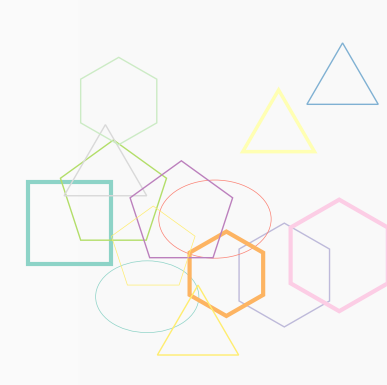[{"shape": "square", "thickness": 3, "radius": 0.53, "center": [0.18, 0.42]}, {"shape": "oval", "thickness": 0.5, "radius": 0.67, "center": [0.38, 0.229]}, {"shape": "triangle", "thickness": 2.5, "radius": 0.53, "center": [0.719, 0.66]}, {"shape": "hexagon", "thickness": 1, "radius": 0.67, "center": [0.734, 0.286]}, {"shape": "oval", "thickness": 0.5, "radius": 0.72, "center": [0.555, 0.431]}, {"shape": "triangle", "thickness": 1, "radius": 0.53, "center": [0.884, 0.782]}, {"shape": "hexagon", "thickness": 3, "radius": 0.55, "center": [0.584, 0.289]}, {"shape": "pentagon", "thickness": 1, "radius": 0.72, "center": [0.293, 0.493]}, {"shape": "hexagon", "thickness": 3, "radius": 0.72, "center": [0.875, 0.337]}, {"shape": "triangle", "thickness": 1, "radius": 0.62, "center": [0.272, 0.553]}, {"shape": "pentagon", "thickness": 1, "radius": 0.7, "center": [0.468, 0.443]}, {"shape": "hexagon", "thickness": 1, "radius": 0.57, "center": [0.306, 0.738]}, {"shape": "pentagon", "thickness": 0.5, "radius": 0.57, "center": [0.395, 0.351]}, {"shape": "triangle", "thickness": 1, "radius": 0.61, "center": [0.511, 0.138]}]